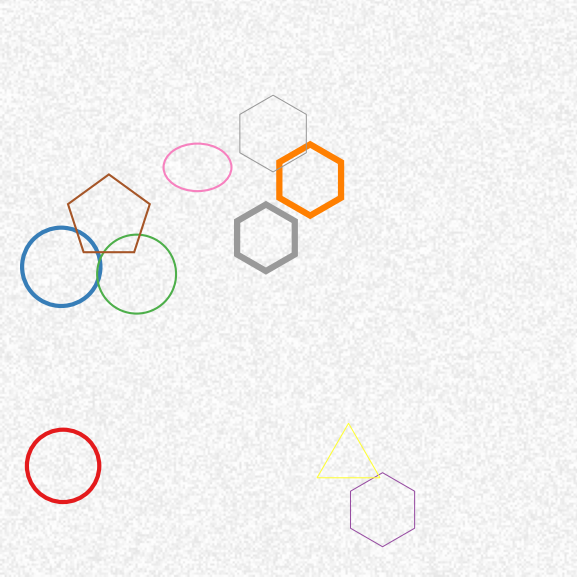[{"shape": "circle", "thickness": 2, "radius": 0.31, "center": [0.109, 0.192]}, {"shape": "circle", "thickness": 2, "radius": 0.34, "center": [0.106, 0.537]}, {"shape": "circle", "thickness": 1, "radius": 0.34, "center": [0.237, 0.524]}, {"shape": "hexagon", "thickness": 0.5, "radius": 0.32, "center": [0.662, 0.117]}, {"shape": "hexagon", "thickness": 3, "radius": 0.31, "center": [0.537, 0.687]}, {"shape": "triangle", "thickness": 0.5, "radius": 0.31, "center": [0.604, 0.203]}, {"shape": "pentagon", "thickness": 1, "radius": 0.37, "center": [0.189, 0.623]}, {"shape": "oval", "thickness": 1, "radius": 0.29, "center": [0.342, 0.709]}, {"shape": "hexagon", "thickness": 3, "radius": 0.29, "center": [0.461, 0.587]}, {"shape": "hexagon", "thickness": 0.5, "radius": 0.33, "center": [0.473, 0.768]}]